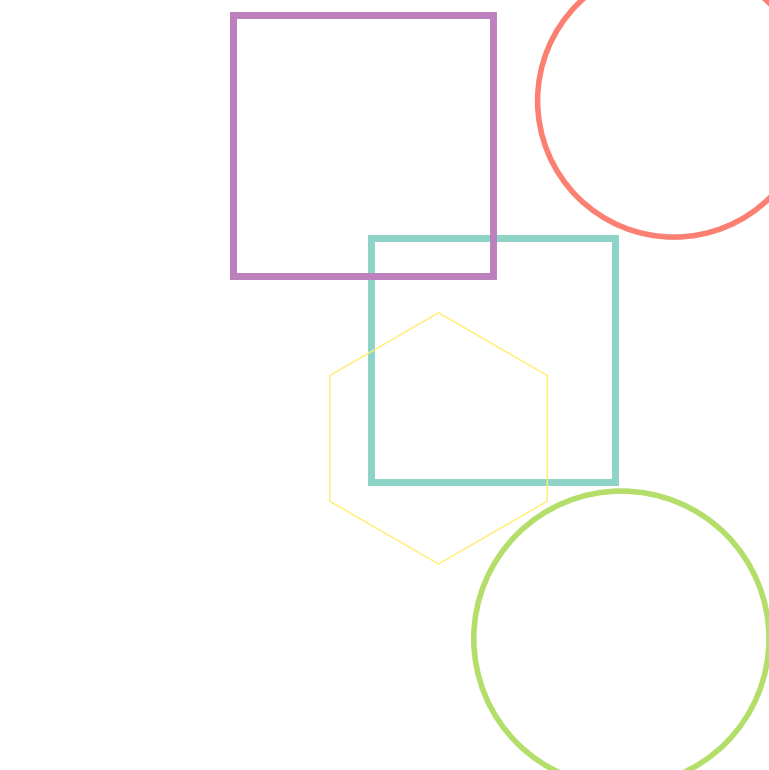[{"shape": "square", "thickness": 2.5, "radius": 0.79, "center": [0.64, 0.533]}, {"shape": "circle", "thickness": 2, "radius": 0.89, "center": [0.875, 0.869]}, {"shape": "circle", "thickness": 2, "radius": 0.96, "center": [0.807, 0.171]}, {"shape": "square", "thickness": 2.5, "radius": 0.85, "center": [0.471, 0.811]}, {"shape": "hexagon", "thickness": 0.5, "radius": 0.82, "center": [0.57, 0.431]}]